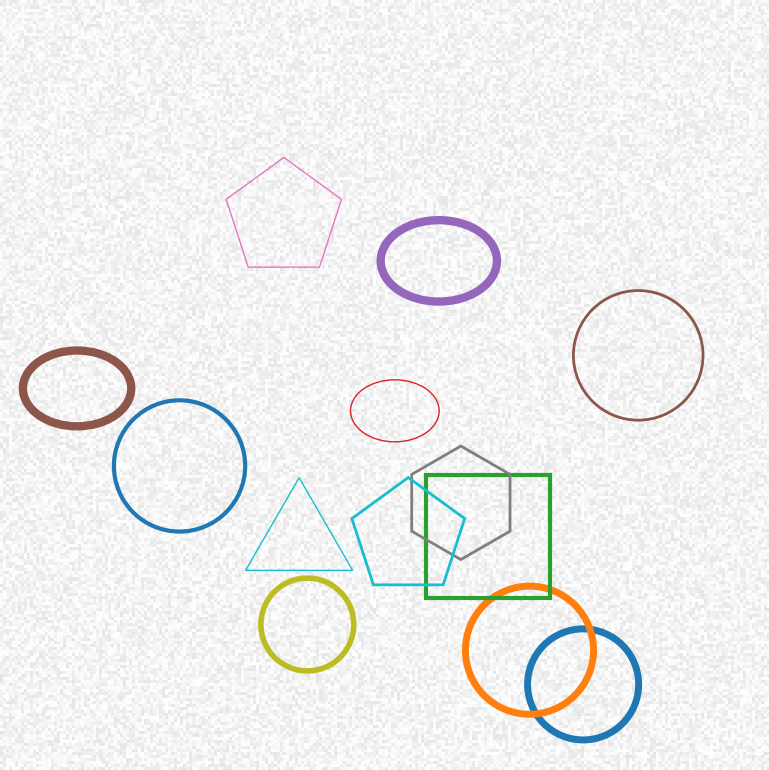[{"shape": "circle", "thickness": 2.5, "radius": 0.36, "center": [0.757, 0.111]}, {"shape": "circle", "thickness": 1.5, "radius": 0.43, "center": [0.233, 0.395]}, {"shape": "circle", "thickness": 2.5, "radius": 0.42, "center": [0.688, 0.156]}, {"shape": "square", "thickness": 1.5, "radius": 0.4, "center": [0.634, 0.303]}, {"shape": "oval", "thickness": 0.5, "radius": 0.29, "center": [0.513, 0.466]}, {"shape": "oval", "thickness": 3, "radius": 0.38, "center": [0.57, 0.661]}, {"shape": "oval", "thickness": 3, "radius": 0.35, "center": [0.1, 0.496]}, {"shape": "circle", "thickness": 1, "radius": 0.42, "center": [0.829, 0.539]}, {"shape": "pentagon", "thickness": 0.5, "radius": 0.39, "center": [0.369, 0.717]}, {"shape": "hexagon", "thickness": 1, "radius": 0.37, "center": [0.599, 0.347]}, {"shape": "circle", "thickness": 2, "radius": 0.3, "center": [0.399, 0.189]}, {"shape": "pentagon", "thickness": 1, "radius": 0.39, "center": [0.53, 0.303]}, {"shape": "triangle", "thickness": 0.5, "radius": 0.4, "center": [0.388, 0.299]}]